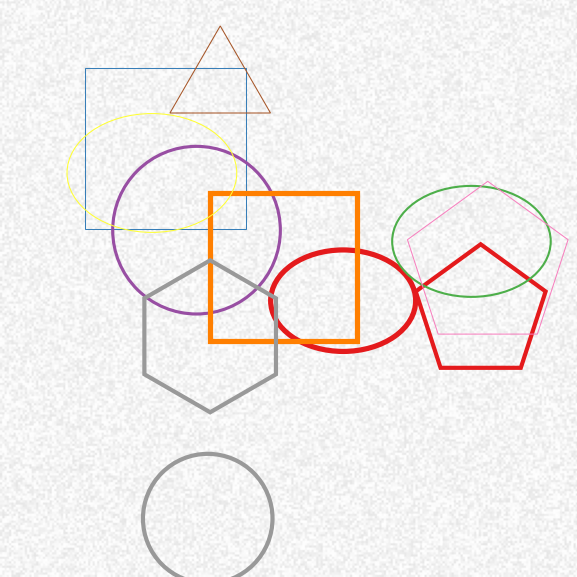[{"shape": "pentagon", "thickness": 2, "radius": 0.59, "center": [0.832, 0.458]}, {"shape": "oval", "thickness": 2.5, "radius": 0.63, "center": [0.594, 0.478]}, {"shape": "square", "thickness": 0.5, "radius": 0.7, "center": [0.287, 0.741]}, {"shape": "oval", "thickness": 1, "radius": 0.69, "center": [0.816, 0.581]}, {"shape": "circle", "thickness": 1.5, "radius": 0.73, "center": [0.34, 0.601]}, {"shape": "square", "thickness": 2.5, "radius": 0.64, "center": [0.491, 0.537]}, {"shape": "oval", "thickness": 0.5, "radius": 0.73, "center": [0.263, 0.7]}, {"shape": "triangle", "thickness": 0.5, "radius": 0.5, "center": [0.381, 0.854]}, {"shape": "pentagon", "thickness": 0.5, "radius": 0.73, "center": [0.845, 0.539]}, {"shape": "circle", "thickness": 2, "radius": 0.56, "center": [0.36, 0.101]}, {"shape": "hexagon", "thickness": 2, "radius": 0.66, "center": [0.364, 0.417]}]